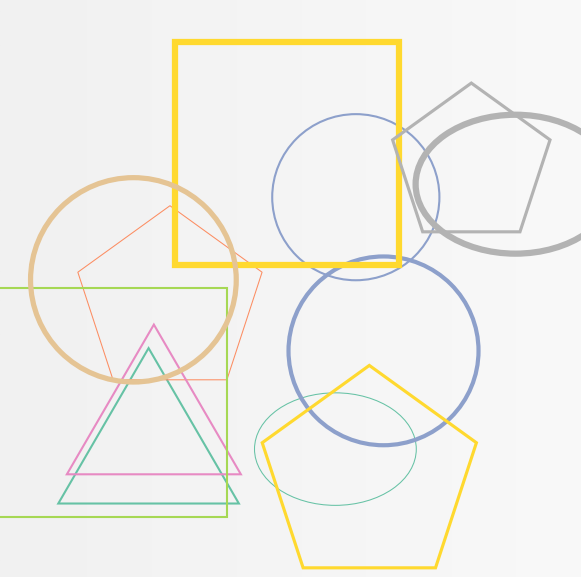[{"shape": "oval", "thickness": 0.5, "radius": 0.7, "center": [0.577, 0.221]}, {"shape": "triangle", "thickness": 1, "radius": 0.9, "center": [0.256, 0.217]}, {"shape": "pentagon", "thickness": 0.5, "radius": 0.83, "center": [0.292, 0.476]}, {"shape": "circle", "thickness": 1, "radius": 0.72, "center": [0.612, 0.658]}, {"shape": "circle", "thickness": 2, "radius": 0.82, "center": [0.66, 0.392]}, {"shape": "triangle", "thickness": 1, "radius": 0.86, "center": [0.265, 0.264]}, {"shape": "square", "thickness": 1, "radius": 0.99, "center": [0.191, 0.302]}, {"shape": "pentagon", "thickness": 1.5, "radius": 0.97, "center": [0.635, 0.173]}, {"shape": "square", "thickness": 3, "radius": 0.97, "center": [0.493, 0.734]}, {"shape": "circle", "thickness": 2.5, "radius": 0.88, "center": [0.229, 0.515]}, {"shape": "oval", "thickness": 3, "radius": 0.86, "center": [0.887, 0.68]}, {"shape": "pentagon", "thickness": 1.5, "radius": 0.71, "center": [0.811, 0.713]}]